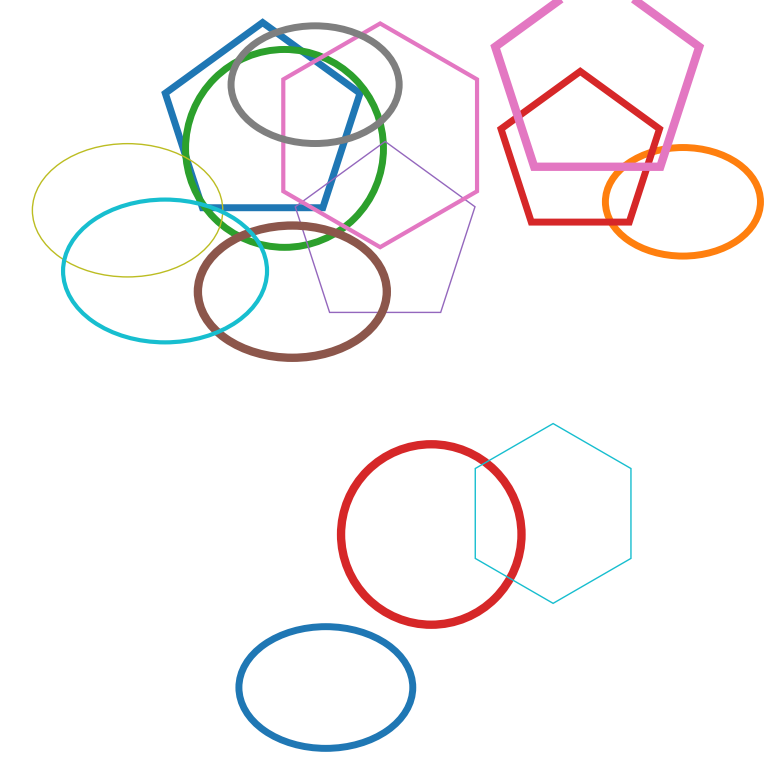[{"shape": "pentagon", "thickness": 2.5, "radius": 0.66, "center": [0.341, 0.838]}, {"shape": "oval", "thickness": 2.5, "radius": 0.56, "center": [0.423, 0.107]}, {"shape": "oval", "thickness": 2.5, "radius": 0.5, "center": [0.887, 0.738]}, {"shape": "circle", "thickness": 2.5, "radius": 0.64, "center": [0.37, 0.807]}, {"shape": "circle", "thickness": 3, "radius": 0.59, "center": [0.56, 0.306]}, {"shape": "pentagon", "thickness": 2.5, "radius": 0.54, "center": [0.754, 0.799]}, {"shape": "pentagon", "thickness": 0.5, "radius": 0.61, "center": [0.5, 0.694]}, {"shape": "oval", "thickness": 3, "radius": 0.61, "center": [0.38, 0.621]}, {"shape": "pentagon", "thickness": 3, "radius": 0.7, "center": [0.776, 0.896]}, {"shape": "hexagon", "thickness": 1.5, "radius": 0.73, "center": [0.494, 0.824]}, {"shape": "oval", "thickness": 2.5, "radius": 0.55, "center": [0.409, 0.89]}, {"shape": "oval", "thickness": 0.5, "radius": 0.62, "center": [0.166, 0.727]}, {"shape": "oval", "thickness": 1.5, "radius": 0.66, "center": [0.214, 0.648]}, {"shape": "hexagon", "thickness": 0.5, "radius": 0.58, "center": [0.718, 0.333]}]